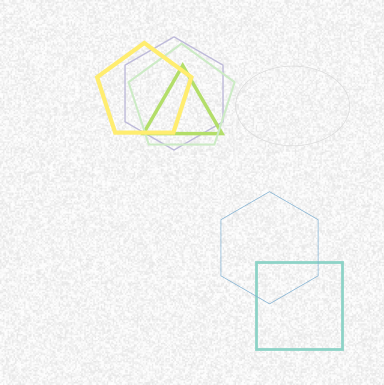[{"shape": "square", "thickness": 2, "radius": 0.56, "center": [0.777, 0.207]}, {"shape": "hexagon", "thickness": 1, "radius": 0.73, "center": [0.452, 0.757]}, {"shape": "hexagon", "thickness": 0.5, "radius": 0.73, "center": [0.7, 0.356]}, {"shape": "triangle", "thickness": 2.5, "radius": 0.59, "center": [0.475, 0.712]}, {"shape": "oval", "thickness": 0.5, "radius": 0.74, "center": [0.76, 0.725]}, {"shape": "pentagon", "thickness": 1.5, "radius": 0.72, "center": [0.472, 0.742]}, {"shape": "pentagon", "thickness": 3, "radius": 0.64, "center": [0.375, 0.76]}]